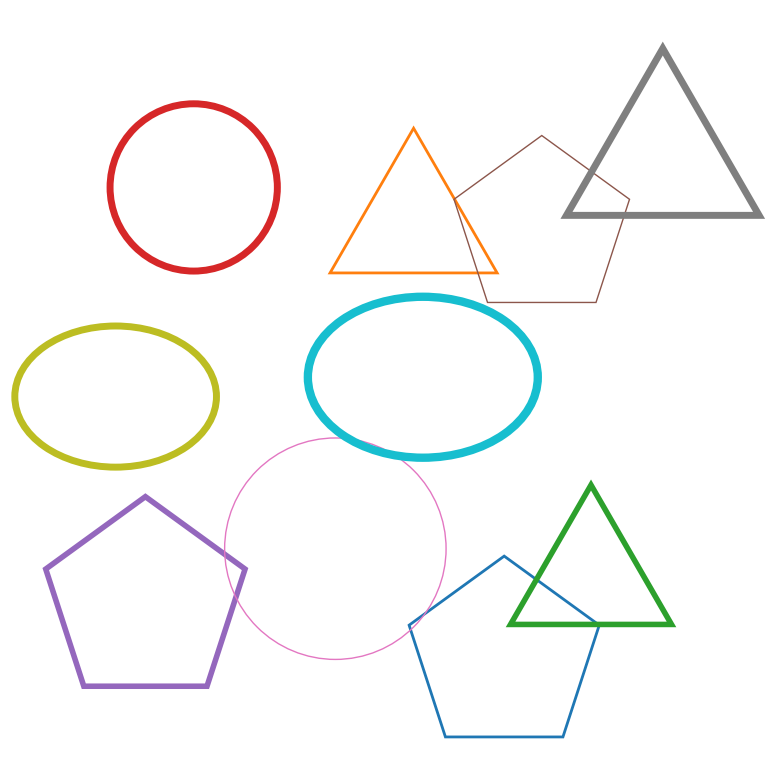[{"shape": "pentagon", "thickness": 1, "radius": 0.65, "center": [0.655, 0.148]}, {"shape": "triangle", "thickness": 1, "radius": 0.63, "center": [0.537, 0.708]}, {"shape": "triangle", "thickness": 2, "radius": 0.6, "center": [0.768, 0.249]}, {"shape": "circle", "thickness": 2.5, "radius": 0.54, "center": [0.252, 0.757]}, {"shape": "pentagon", "thickness": 2, "radius": 0.68, "center": [0.189, 0.219]}, {"shape": "pentagon", "thickness": 0.5, "radius": 0.6, "center": [0.704, 0.704]}, {"shape": "circle", "thickness": 0.5, "radius": 0.72, "center": [0.436, 0.287]}, {"shape": "triangle", "thickness": 2.5, "radius": 0.72, "center": [0.861, 0.793]}, {"shape": "oval", "thickness": 2.5, "radius": 0.65, "center": [0.15, 0.485]}, {"shape": "oval", "thickness": 3, "radius": 0.75, "center": [0.549, 0.51]}]